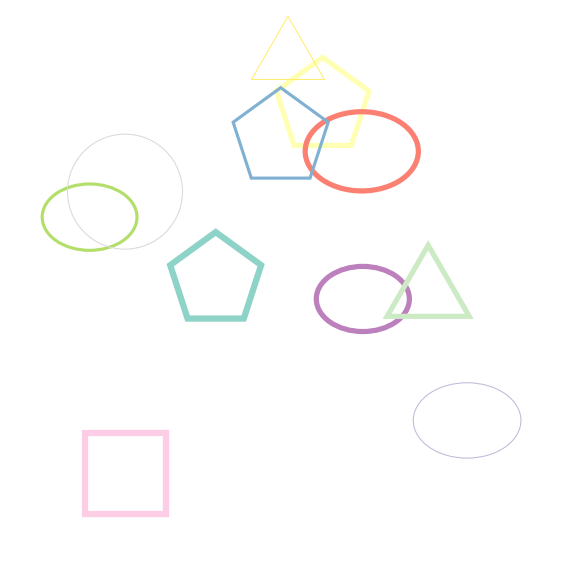[{"shape": "pentagon", "thickness": 3, "radius": 0.41, "center": [0.373, 0.514]}, {"shape": "pentagon", "thickness": 2.5, "radius": 0.42, "center": [0.559, 0.815]}, {"shape": "oval", "thickness": 0.5, "radius": 0.47, "center": [0.809, 0.271]}, {"shape": "oval", "thickness": 2.5, "radius": 0.49, "center": [0.626, 0.737]}, {"shape": "pentagon", "thickness": 1.5, "radius": 0.43, "center": [0.486, 0.761]}, {"shape": "oval", "thickness": 1.5, "radius": 0.41, "center": [0.155, 0.623]}, {"shape": "square", "thickness": 3, "radius": 0.35, "center": [0.218, 0.18]}, {"shape": "circle", "thickness": 0.5, "radius": 0.5, "center": [0.216, 0.667]}, {"shape": "oval", "thickness": 2.5, "radius": 0.4, "center": [0.628, 0.481]}, {"shape": "triangle", "thickness": 2.5, "radius": 0.41, "center": [0.741, 0.492]}, {"shape": "triangle", "thickness": 0.5, "radius": 0.36, "center": [0.499, 0.898]}]